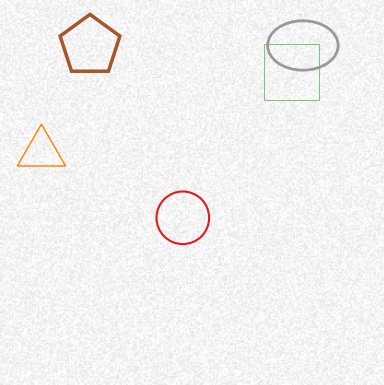[{"shape": "circle", "thickness": 1.5, "radius": 0.34, "center": [0.475, 0.434]}, {"shape": "square", "thickness": 0.5, "radius": 0.36, "center": [0.756, 0.813]}, {"shape": "triangle", "thickness": 1, "radius": 0.36, "center": [0.108, 0.605]}, {"shape": "pentagon", "thickness": 2.5, "radius": 0.41, "center": [0.234, 0.881]}, {"shape": "oval", "thickness": 2, "radius": 0.46, "center": [0.787, 0.882]}]